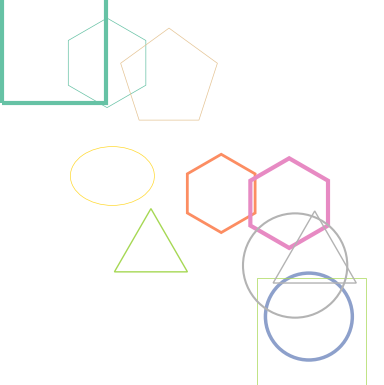[{"shape": "hexagon", "thickness": 0.5, "radius": 0.58, "center": [0.278, 0.837]}, {"shape": "square", "thickness": 3, "radius": 0.67, "center": [0.141, 0.868]}, {"shape": "hexagon", "thickness": 2, "radius": 0.51, "center": [0.575, 0.498]}, {"shape": "circle", "thickness": 2.5, "radius": 0.56, "center": [0.802, 0.178]}, {"shape": "hexagon", "thickness": 3, "radius": 0.58, "center": [0.751, 0.472]}, {"shape": "triangle", "thickness": 1, "radius": 0.55, "center": [0.392, 0.349]}, {"shape": "square", "thickness": 0.5, "radius": 0.71, "center": [0.81, 0.136]}, {"shape": "oval", "thickness": 0.5, "radius": 0.55, "center": [0.292, 0.543]}, {"shape": "pentagon", "thickness": 0.5, "radius": 0.66, "center": [0.439, 0.795]}, {"shape": "circle", "thickness": 1.5, "radius": 0.68, "center": [0.767, 0.31]}, {"shape": "triangle", "thickness": 1, "radius": 0.62, "center": [0.817, 0.327]}]